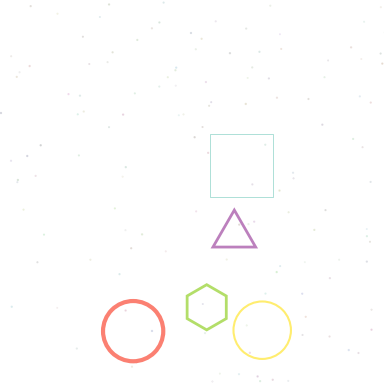[{"shape": "square", "thickness": 0.5, "radius": 0.41, "center": [0.628, 0.57]}, {"shape": "circle", "thickness": 3, "radius": 0.39, "center": [0.346, 0.14]}, {"shape": "hexagon", "thickness": 2, "radius": 0.29, "center": [0.537, 0.202]}, {"shape": "triangle", "thickness": 2, "radius": 0.32, "center": [0.609, 0.39]}, {"shape": "circle", "thickness": 1.5, "radius": 0.37, "center": [0.681, 0.142]}]